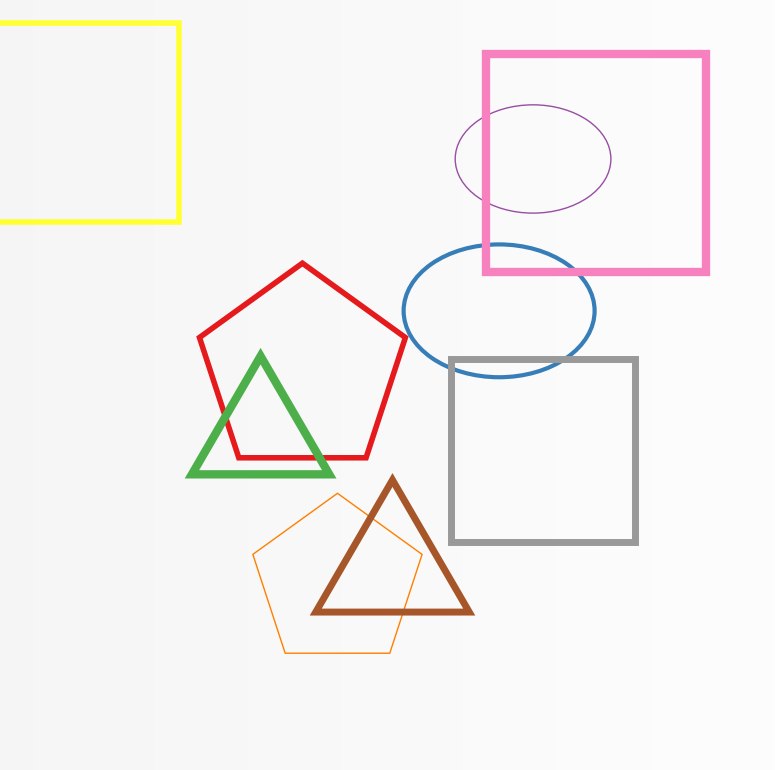[{"shape": "pentagon", "thickness": 2, "radius": 0.7, "center": [0.39, 0.518]}, {"shape": "oval", "thickness": 1.5, "radius": 0.62, "center": [0.644, 0.596]}, {"shape": "triangle", "thickness": 3, "radius": 0.51, "center": [0.336, 0.435]}, {"shape": "oval", "thickness": 0.5, "radius": 0.5, "center": [0.688, 0.794]}, {"shape": "pentagon", "thickness": 0.5, "radius": 0.57, "center": [0.435, 0.245]}, {"shape": "square", "thickness": 2, "radius": 0.64, "center": [0.102, 0.841]}, {"shape": "triangle", "thickness": 2.5, "radius": 0.57, "center": [0.506, 0.262]}, {"shape": "square", "thickness": 3, "radius": 0.71, "center": [0.769, 0.788]}, {"shape": "square", "thickness": 2.5, "radius": 0.59, "center": [0.701, 0.415]}]